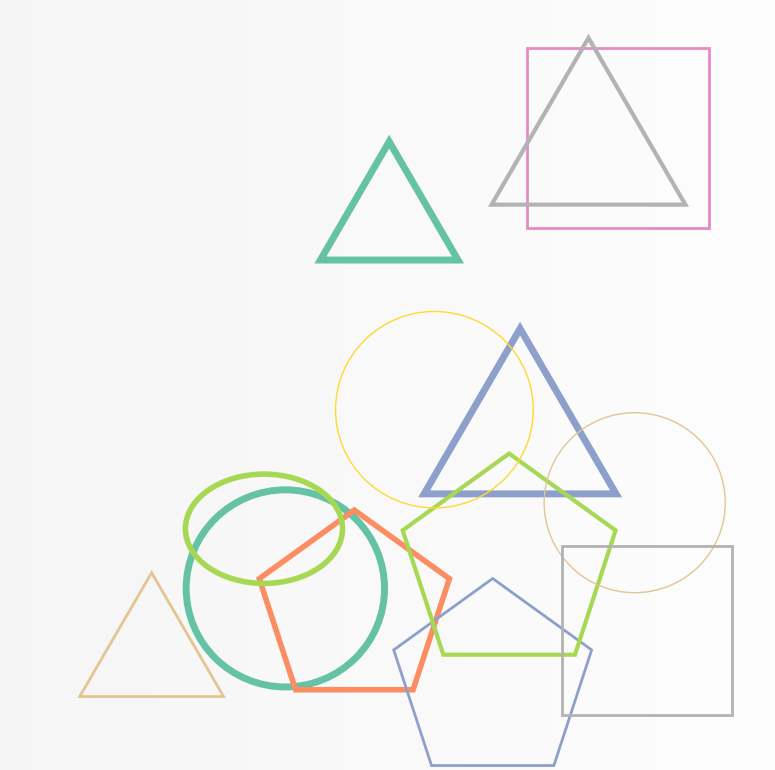[{"shape": "circle", "thickness": 2.5, "radius": 0.64, "center": [0.368, 0.236]}, {"shape": "triangle", "thickness": 2.5, "radius": 0.51, "center": [0.502, 0.714]}, {"shape": "pentagon", "thickness": 2, "radius": 0.64, "center": [0.457, 0.209]}, {"shape": "pentagon", "thickness": 1, "radius": 0.67, "center": [0.636, 0.114]}, {"shape": "triangle", "thickness": 2.5, "radius": 0.71, "center": [0.671, 0.43]}, {"shape": "square", "thickness": 1, "radius": 0.59, "center": [0.797, 0.821]}, {"shape": "pentagon", "thickness": 1.5, "radius": 0.72, "center": [0.657, 0.267]}, {"shape": "oval", "thickness": 2, "radius": 0.51, "center": [0.341, 0.313]}, {"shape": "circle", "thickness": 0.5, "radius": 0.64, "center": [0.561, 0.468]}, {"shape": "circle", "thickness": 0.5, "radius": 0.58, "center": [0.819, 0.347]}, {"shape": "triangle", "thickness": 1, "radius": 0.54, "center": [0.196, 0.149]}, {"shape": "square", "thickness": 1, "radius": 0.55, "center": [0.834, 0.181]}, {"shape": "triangle", "thickness": 1.5, "radius": 0.72, "center": [0.759, 0.806]}]